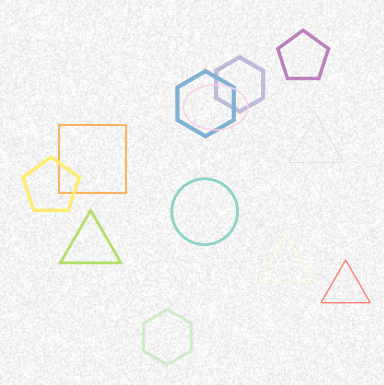[{"shape": "circle", "thickness": 2, "radius": 0.43, "center": [0.532, 0.45]}, {"shape": "triangle", "thickness": 0.5, "radius": 0.41, "center": [0.742, 0.309]}, {"shape": "hexagon", "thickness": 3, "radius": 0.35, "center": [0.622, 0.781]}, {"shape": "triangle", "thickness": 1, "radius": 0.37, "center": [0.898, 0.251]}, {"shape": "hexagon", "thickness": 3, "radius": 0.42, "center": [0.534, 0.731]}, {"shape": "square", "thickness": 1.5, "radius": 0.44, "center": [0.24, 0.587]}, {"shape": "triangle", "thickness": 2, "radius": 0.45, "center": [0.235, 0.363]}, {"shape": "oval", "thickness": 1, "radius": 0.42, "center": [0.56, 0.721]}, {"shape": "triangle", "thickness": 0.5, "radius": 0.41, "center": [0.821, 0.619]}, {"shape": "pentagon", "thickness": 2.5, "radius": 0.35, "center": [0.787, 0.852]}, {"shape": "hexagon", "thickness": 2, "radius": 0.36, "center": [0.435, 0.124]}, {"shape": "pentagon", "thickness": 2.5, "radius": 0.38, "center": [0.133, 0.515]}]